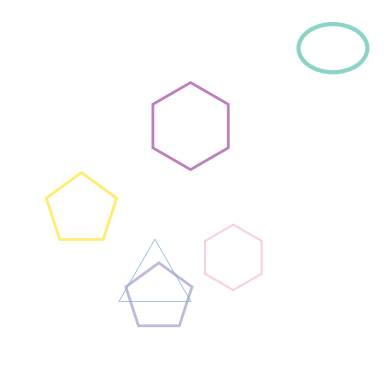[{"shape": "oval", "thickness": 3, "radius": 0.45, "center": [0.865, 0.875]}, {"shape": "pentagon", "thickness": 2, "radius": 0.45, "center": [0.413, 0.227]}, {"shape": "triangle", "thickness": 0.5, "radius": 0.54, "center": [0.402, 0.271]}, {"shape": "hexagon", "thickness": 1.5, "radius": 0.42, "center": [0.606, 0.332]}, {"shape": "hexagon", "thickness": 2, "radius": 0.57, "center": [0.495, 0.673]}, {"shape": "pentagon", "thickness": 2, "radius": 0.48, "center": [0.212, 0.456]}]